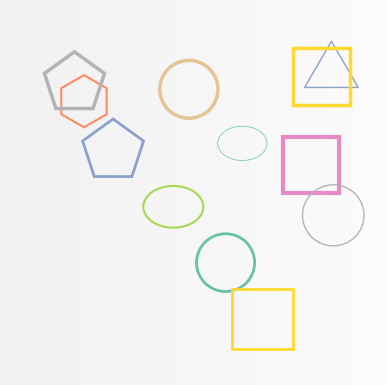[{"shape": "oval", "thickness": 0.5, "radius": 0.32, "center": [0.625, 0.628]}, {"shape": "circle", "thickness": 2, "radius": 0.38, "center": [0.582, 0.318]}, {"shape": "hexagon", "thickness": 1.5, "radius": 0.34, "center": [0.217, 0.737]}, {"shape": "pentagon", "thickness": 2, "radius": 0.41, "center": [0.292, 0.608]}, {"shape": "triangle", "thickness": 1, "radius": 0.4, "center": [0.855, 0.813]}, {"shape": "square", "thickness": 3, "radius": 0.36, "center": [0.803, 0.572]}, {"shape": "oval", "thickness": 1.5, "radius": 0.39, "center": [0.447, 0.463]}, {"shape": "square", "thickness": 2, "radius": 0.39, "center": [0.678, 0.172]}, {"shape": "square", "thickness": 2.5, "radius": 0.37, "center": [0.83, 0.801]}, {"shape": "circle", "thickness": 2.5, "radius": 0.38, "center": [0.487, 0.768]}, {"shape": "pentagon", "thickness": 2.5, "radius": 0.41, "center": [0.192, 0.784]}, {"shape": "circle", "thickness": 1, "radius": 0.4, "center": [0.86, 0.441]}]